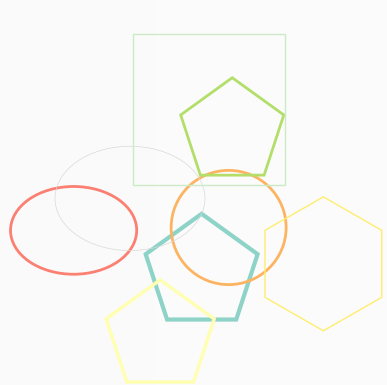[{"shape": "pentagon", "thickness": 3, "radius": 0.76, "center": [0.52, 0.293]}, {"shape": "pentagon", "thickness": 2.5, "radius": 0.73, "center": [0.413, 0.126]}, {"shape": "oval", "thickness": 2, "radius": 0.81, "center": [0.19, 0.402]}, {"shape": "circle", "thickness": 2, "radius": 0.74, "center": [0.59, 0.409]}, {"shape": "pentagon", "thickness": 2, "radius": 0.7, "center": [0.599, 0.658]}, {"shape": "oval", "thickness": 0.5, "radius": 0.97, "center": [0.335, 0.485]}, {"shape": "square", "thickness": 1, "radius": 0.98, "center": [0.539, 0.716]}, {"shape": "hexagon", "thickness": 1, "radius": 0.87, "center": [0.835, 0.315]}]